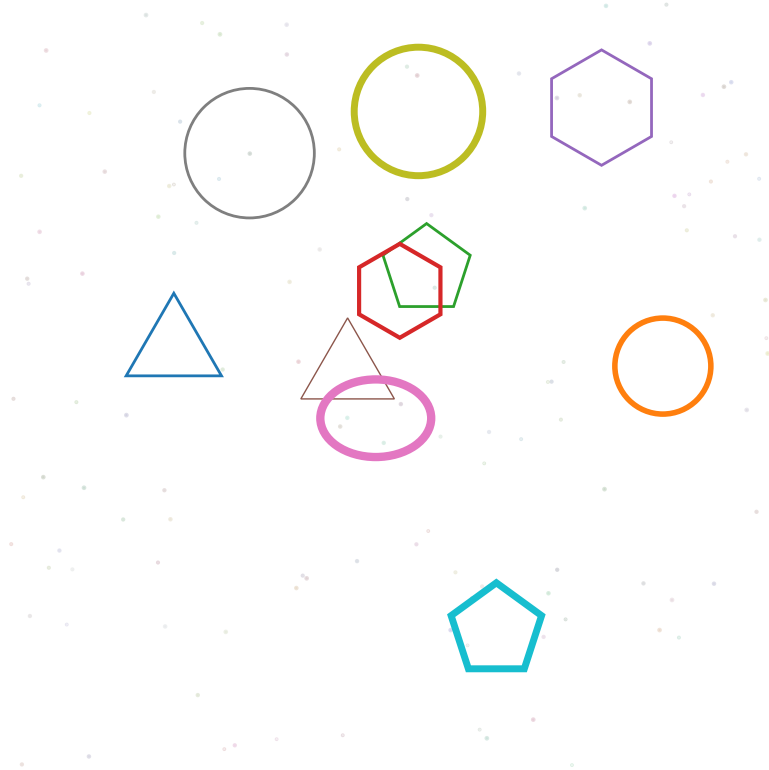[{"shape": "triangle", "thickness": 1, "radius": 0.36, "center": [0.226, 0.548]}, {"shape": "circle", "thickness": 2, "radius": 0.31, "center": [0.861, 0.525]}, {"shape": "pentagon", "thickness": 1, "radius": 0.3, "center": [0.554, 0.65]}, {"shape": "hexagon", "thickness": 1.5, "radius": 0.3, "center": [0.519, 0.622]}, {"shape": "hexagon", "thickness": 1, "radius": 0.37, "center": [0.781, 0.86]}, {"shape": "triangle", "thickness": 0.5, "radius": 0.35, "center": [0.451, 0.517]}, {"shape": "oval", "thickness": 3, "radius": 0.36, "center": [0.488, 0.457]}, {"shape": "circle", "thickness": 1, "radius": 0.42, "center": [0.324, 0.801]}, {"shape": "circle", "thickness": 2.5, "radius": 0.42, "center": [0.543, 0.855]}, {"shape": "pentagon", "thickness": 2.5, "radius": 0.31, "center": [0.645, 0.181]}]